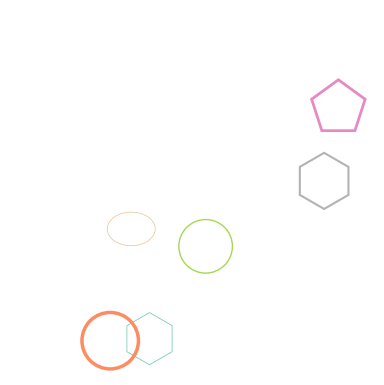[{"shape": "hexagon", "thickness": 0.5, "radius": 0.34, "center": [0.388, 0.12]}, {"shape": "circle", "thickness": 2.5, "radius": 0.37, "center": [0.286, 0.115]}, {"shape": "pentagon", "thickness": 2, "radius": 0.37, "center": [0.879, 0.72]}, {"shape": "circle", "thickness": 1, "radius": 0.35, "center": [0.534, 0.36]}, {"shape": "oval", "thickness": 0.5, "radius": 0.31, "center": [0.341, 0.405]}, {"shape": "hexagon", "thickness": 1.5, "radius": 0.36, "center": [0.842, 0.53]}]